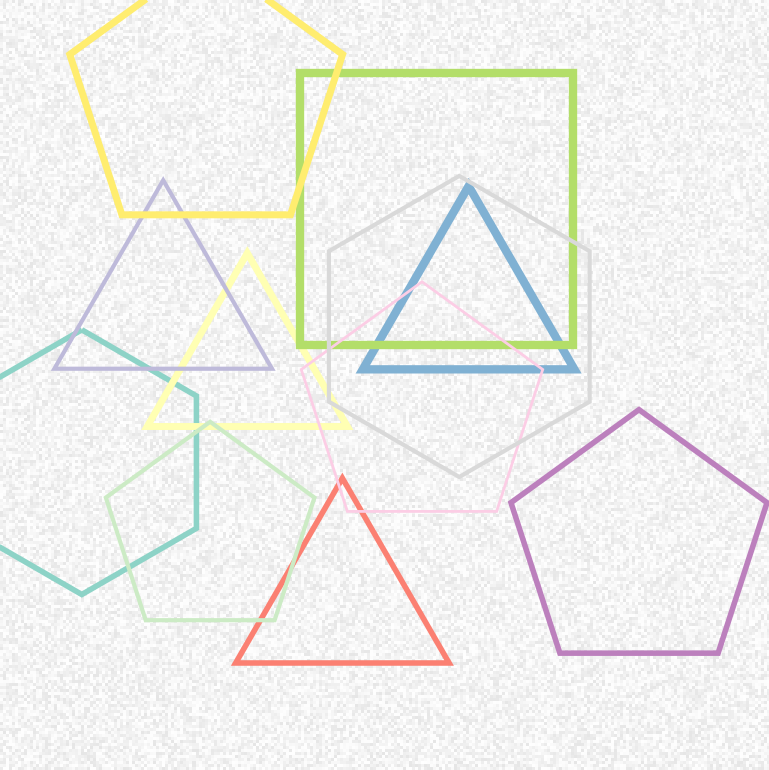[{"shape": "hexagon", "thickness": 2, "radius": 0.86, "center": [0.106, 0.4]}, {"shape": "triangle", "thickness": 2.5, "radius": 0.75, "center": [0.321, 0.521]}, {"shape": "triangle", "thickness": 1.5, "radius": 0.82, "center": [0.212, 0.603]}, {"shape": "triangle", "thickness": 2, "radius": 0.8, "center": [0.445, 0.219]}, {"shape": "triangle", "thickness": 3, "radius": 0.79, "center": [0.609, 0.6]}, {"shape": "square", "thickness": 3, "radius": 0.89, "center": [0.567, 0.729]}, {"shape": "pentagon", "thickness": 1, "radius": 0.82, "center": [0.548, 0.469]}, {"shape": "hexagon", "thickness": 1.5, "radius": 0.98, "center": [0.596, 0.576]}, {"shape": "pentagon", "thickness": 2, "radius": 0.87, "center": [0.83, 0.293]}, {"shape": "pentagon", "thickness": 1.5, "radius": 0.71, "center": [0.273, 0.31]}, {"shape": "pentagon", "thickness": 2.5, "radius": 0.93, "center": [0.268, 0.872]}]